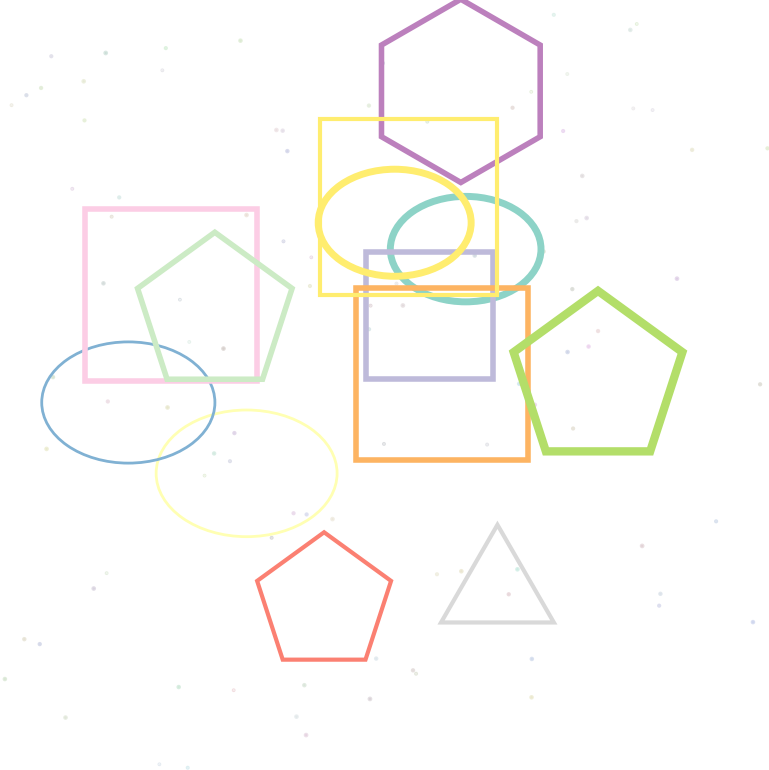[{"shape": "oval", "thickness": 2.5, "radius": 0.49, "center": [0.605, 0.676]}, {"shape": "oval", "thickness": 1, "radius": 0.59, "center": [0.32, 0.385]}, {"shape": "square", "thickness": 2, "radius": 0.41, "center": [0.558, 0.591]}, {"shape": "pentagon", "thickness": 1.5, "radius": 0.46, "center": [0.421, 0.217]}, {"shape": "oval", "thickness": 1, "radius": 0.56, "center": [0.167, 0.477]}, {"shape": "square", "thickness": 2, "radius": 0.56, "center": [0.574, 0.514]}, {"shape": "pentagon", "thickness": 3, "radius": 0.58, "center": [0.777, 0.507]}, {"shape": "square", "thickness": 2, "radius": 0.56, "center": [0.222, 0.616]}, {"shape": "triangle", "thickness": 1.5, "radius": 0.42, "center": [0.646, 0.234]}, {"shape": "hexagon", "thickness": 2, "radius": 0.59, "center": [0.598, 0.882]}, {"shape": "pentagon", "thickness": 2, "radius": 0.53, "center": [0.279, 0.593]}, {"shape": "oval", "thickness": 2.5, "radius": 0.5, "center": [0.513, 0.711]}, {"shape": "square", "thickness": 1.5, "radius": 0.57, "center": [0.53, 0.731]}]